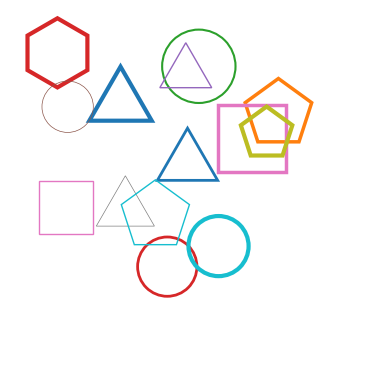[{"shape": "triangle", "thickness": 3, "radius": 0.47, "center": [0.313, 0.733]}, {"shape": "triangle", "thickness": 2, "radius": 0.45, "center": [0.487, 0.577]}, {"shape": "pentagon", "thickness": 2.5, "radius": 0.45, "center": [0.723, 0.705]}, {"shape": "circle", "thickness": 1.5, "radius": 0.48, "center": [0.516, 0.828]}, {"shape": "hexagon", "thickness": 3, "radius": 0.45, "center": [0.149, 0.863]}, {"shape": "circle", "thickness": 2, "radius": 0.39, "center": [0.434, 0.307]}, {"shape": "triangle", "thickness": 1, "radius": 0.39, "center": [0.483, 0.811]}, {"shape": "circle", "thickness": 0.5, "radius": 0.33, "center": [0.176, 0.723]}, {"shape": "square", "thickness": 2.5, "radius": 0.44, "center": [0.655, 0.639]}, {"shape": "square", "thickness": 1, "radius": 0.35, "center": [0.172, 0.461]}, {"shape": "triangle", "thickness": 0.5, "radius": 0.44, "center": [0.326, 0.456]}, {"shape": "pentagon", "thickness": 3, "radius": 0.35, "center": [0.693, 0.653]}, {"shape": "pentagon", "thickness": 1, "radius": 0.47, "center": [0.404, 0.44]}, {"shape": "circle", "thickness": 3, "radius": 0.39, "center": [0.568, 0.361]}]